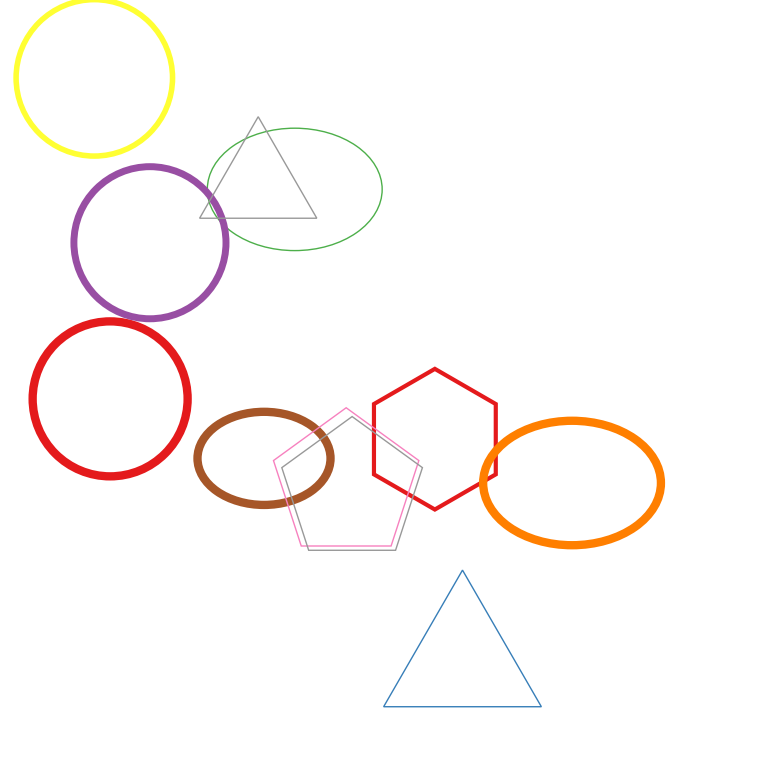[{"shape": "hexagon", "thickness": 1.5, "radius": 0.46, "center": [0.565, 0.43]}, {"shape": "circle", "thickness": 3, "radius": 0.5, "center": [0.143, 0.482]}, {"shape": "triangle", "thickness": 0.5, "radius": 0.59, "center": [0.601, 0.141]}, {"shape": "oval", "thickness": 0.5, "radius": 0.57, "center": [0.383, 0.754]}, {"shape": "circle", "thickness": 2.5, "radius": 0.49, "center": [0.195, 0.685]}, {"shape": "oval", "thickness": 3, "radius": 0.58, "center": [0.743, 0.373]}, {"shape": "circle", "thickness": 2, "radius": 0.51, "center": [0.122, 0.899]}, {"shape": "oval", "thickness": 3, "radius": 0.43, "center": [0.343, 0.405]}, {"shape": "pentagon", "thickness": 0.5, "radius": 0.5, "center": [0.45, 0.371]}, {"shape": "pentagon", "thickness": 0.5, "radius": 0.48, "center": [0.457, 0.363]}, {"shape": "triangle", "thickness": 0.5, "radius": 0.44, "center": [0.335, 0.761]}]